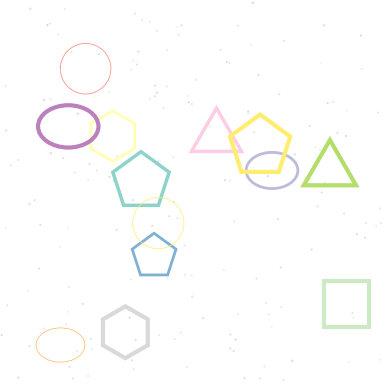[{"shape": "pentagon", "thickness": 2.5, "radius": 0.38, "center": [0.366, 0.529]}, {"shape": "hexagon", "thickness": 2, "radius": 0.33, "center": [0.293, 0.647]}, {"shape": "oval", "thickness": 2, "radius": 0.34, "center": [0.707, 0.557]}, {"shape": "circle", "thickness": 0.5, "radius": 0.33, "center": [0.222, 0.822]}, {"shape": "pentagon", "thickness": 2, "radius": 0.3, "center": [0.4, 0.334]}, {"shape": "oval", "thickness": 0.5, "radius": 0.32, "center": [0.157, 0.104]}, {"shape": "triangle", "thickness": 3, "radius": 0.39, "center": [0.857, 0.558]}, {"shape": "triangle", "thickness": 2.5, "radius": 0.37, "center": [0.562, 0.644]}, {"shape": "hexagon", "thickness": 3, "radius": 0.34, "center": [0.326, 0.137]}, {"shape": "oval", "thickness": 3, "radius": 0.39, "center": [0.177, 0.672]}, {"shape": "square", "thickness": 3, "radius": 0.3, "center": [0.9, 0.21]}, {"shape": "pentagon", "thickness": 3, "radius": 0.41, "center": [0.676, 0.62]}, {"shape": "circle", "thickness": 0.5, "radius": 0.33, "center": [0.411, 0.421]}]